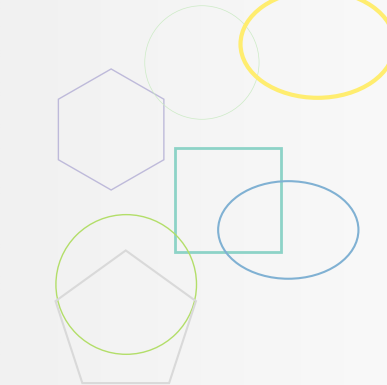[{"shape": "square", "thickness": 2, "radius": 0.68, "center": [0.588, 0.481]}, {"shape": "hexagon", "thickness": 1, "radius": 0.79, "center": [0.287, 0.664]}, {"shape": "oval", "thickness": 1.5, "radius": 0.91, "center": [0.744, 0.403]}, {"shape": "circle", "thickness": 1, "radius": 0.91, "center": [0.326, 0.261]}, {"shape": "pentagon", "thickness": 1.5, "radius": 0.95, "center": [0.324, 0.159]}, {"shape": "circle", "thickness": 0.5, "radius": 0.74, "center": [0.521, 0.838]}, {"shape": "oval", "thickness": 3, "radius": 0.99, "center": [0.82, 0.885]}]